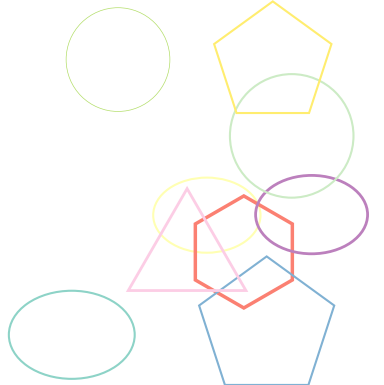[{"shape": "oval", "thickness": 1.5, "radius": 0.82, "center": [0.186, 0.13]}, {"shape": "oval", "thickness": 1.5, "radius": 0.7, "center": [0.537, 0.441]}, {"shape": "hexagon", "thickness": 2.5, "radius": 0.73, "center": [0.633, 0.346]}, {"shape": "pentagon", "thickness": 1.5, "radius": 0.92, "center": [0.693, 0.149]}, {"shape": "circle", "thickness": 0.5, "radius": 0.67, "center": [0.307, 0.845]}, {"shape": "triangle", "thickness": 2, "radius": 0.88, "center": [0.486, 0.334]}, {"shape": "oval", "thickness": 2, "radius": 0.73, "center": [0.809, 0.443]}, {"shape": "circle", "thickness": 1.5, "radius": 0.8, "center": [0.758, 0.647]}, {"shape": "pentagon", "thickness": 1.5, "radius": 0.8, "center": [0.709, 0.836]}]